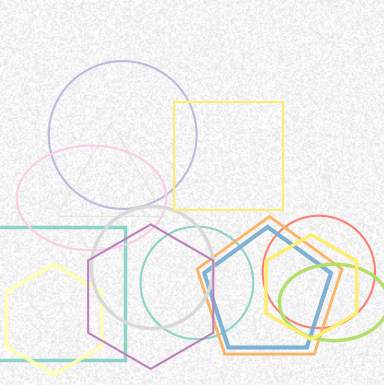[{"shape": "square", "thickness": 2.5, "radius": 0.86, "center": [0.151, 0.238]}, {"shape": "circle", "thickness": 1.5, "radius": 0.73, "center": [0.511, 0.265]}, {"shape": "hexagon", "thickness": 2.5, "radius": 0.71, "center": [0.14, 0.171]}, {"shape": "circle", "thickness": 1.5, "radius": 0.96, "center": [0.319, 0.649]}, {"shape": "circle", "thickness": 1.5, "radius": 0.73, "center": [0.828, 0.294]}, {"shape": "pentagon", "thickness": 3, "radius": 0.87, "center": [0.695, 0.237]}, {"shape": "pentagon", "thickness": 2, "radius": 0.99, "center": [0.7, 0.24]}, {"shape": "oval", "thickness": 2.5, "radius": 0.71, "center": [0.868, 0.214]}, {"shape": "oval", "thickness": 1.5, "radius": 0.97, "center": [0.238, 0.486]}, {"shape": "circle", "thickness": 2.5, "radius": 0.79, "center": [0.396, 0.305]}, {"shape": "hexagon", "thickness": 1.5, "radius": 0.94, "center": [0.391, 0.229]}, {"shape": "triangle", "thickness": 0.5, "radius": 0.81, "center": [0.288, 0.519]}, {"shape": "hexagon", "thickness": 2.5, "radius": 0.68, "center": [0.809, 0.254]}, {"shape": "square", "thickness": 1.5, "radius": 0.7, "center": [0.593, 0.594]}]